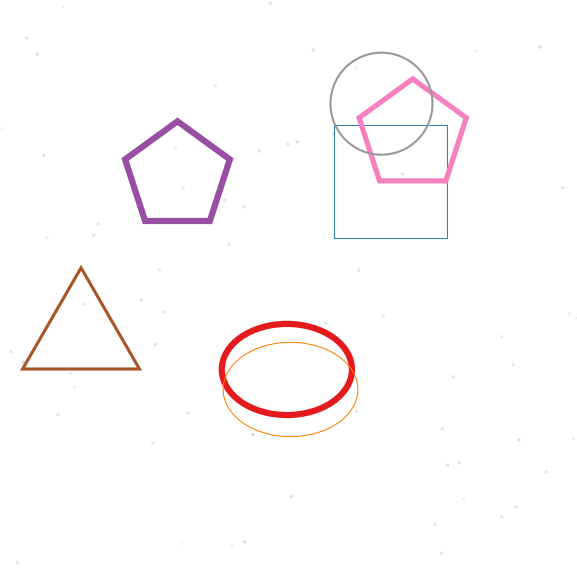[{"shape": "oval", "thickness": 3, "radius": 0.56, "center": [0.497, 0.359]}, {"shape": "square", "thickness": 0.5, "radius": 0.49, "center": [0.676, 0.685]}, {"shape": "pentagon", "thickness": 3, "radius": 0.48, "center": [0.307, 0.694]}, {"shape": "oval", "thickness": 0.5, "radius": 0.58, "center": [0.503, 0.325]}, {"shape": "triangle", "thickness": 1.5, "radius": 0.58, "center": [0.14, 0.419]}, {"shape": "pentagon", "thickness": 2.5, "radius": 0.49, "center": [0.715, 0.765]}, {"shape": "circle", "thickness": 1, "radius": 0.44, "center": [0.661, 0.82]}]